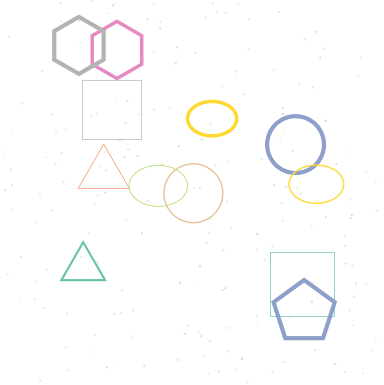[{"shape": "square", "thickness": 0.5, "radius": 0.42, "center": [0.785, 0.262]}, {"shape": "triangle", "thickness": 1.5, "radius": 0.33, "center": [0.216, 0.305]}, {"shape": "triangle", "thickness": 0.5, "radius": 0.38, "center": [0.269, 0.549]}, {"shape": "circle", "thickness": 3, "radius": 0.37, "center": [0.768, 0.624]}, {"shape": "pentagon", "thickness": 3, "radius": 0.42, "center": [0.79, 0.189]}, {"shape": "hexagon", "thickness": 2.5, "radius": 0.37, "center": [0.304, 0.87]}, {"shape": "oval", "thickness": 0.5, "radius": 0.38, "center": [0.411, 0.517]}, {"shape": "oval", "thickness": 2.5, "radius": 0.32, "center": [0.551, 0.692]}, {"shape": "oval", "thickness": 1, "radius": 0.36, "center": [0.822, 0.521]}, {"shape": "circle", "thickness": 1, "radius": 0.38, "center": [0.502, 0.498]}, {"shape": "square", "thickness": 0.5, "radius": 0.38, "center": [0.289, 0.715]}, {"shape": "hexagon", "thickness": 3, "radius": 0.37, "center": [0.205, 0.882]}]